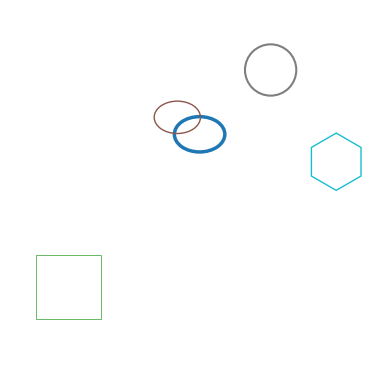[{"shape": "oval", "thickness": 2.5, "radius": 0.33, "center": [0.518, 0.651]}, {"shape": "square", "thickness": 0.5, "radius": 0.42, "center": [0.178, 0.254]}, {"shape": "oval", "thickness": 1, "radius": 0.3, "center": [0.461, 0.695]}, {"shape": "circle", "thickness": 1.5, "radius": 0.33, "center": [0.703, 0.818]}, {"shape": "hexagon", "thickness": 1, "radius": 0.37, "center": [0.873, 0.58]}]